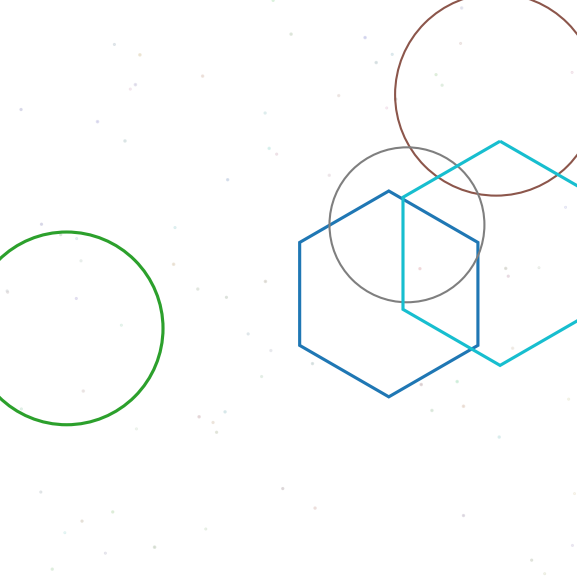[{"shape": "hexagon", "thickness": 1.5, "radius": 0.89, "center": [0.673, 0.49]}, {"shape": "circle", "thickness": 1.5, "radius": 0.83, "center": [0.115, 0.431]}, {"shape": "circle", "thickness": 1, "radius": 0.87, "center": [0.859, 0.835]}, {"shape": "circle", "thickness": 1, "radius": 0.67, "center": [0.705, 0.61]}, {"shape": "hexagon", "thickness": 1.5, "radius": 0.97, "center": [0.866, 0.561]}]